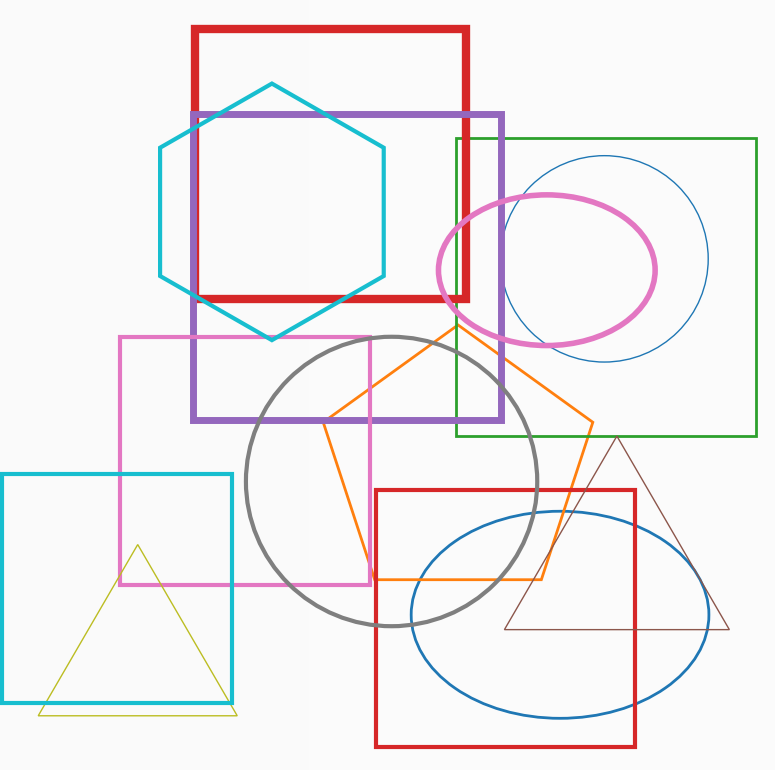[{"shape": "oval", "thickness": 1, "radius": 0.96, "center": [0.723, 0.202]}, {"shape": "circle", "thickness": 0.5, "radius": 0.67, "center": [0.78, 0.664]}, {"shape": "pentagon", "thickness": 1, "radius": 0.91, "center": [0.591, 0.395]}, {"shape": "square", "thickness": 1, "radius": 0.97, "center": [0.782, 0.627]}, {"shape": "square", "thickness": 1.5, "radius": 0.84, "center": [0.652, 0.197]}, {"shape": "square", "thickness": 3, "radius": 0.88, "center": [0.427, 0.787]}, {"shape": "square", "thickness": 2.5, "radius": 0.99, "center": [0.448, 0.653]}, {"shape": "triangle", "thickness": 0.5, "radius": 0.84, "center": [0.796, 0.266]}, {"shape": "oval", "thickness": 2, "radius": 0.7, "center": [0.706, 0.649]}, {"shape": "square", "thickness": 1.5, "radius": 0.81, "center": [0.316, 0.401]}, {"shape": "circle", "thickness": 1.5, "radius": 0.94, "center": [0.505, 0.375]}, {"shape": "triangle", "thickness": 0.5, "radius": 0.74, "center": [0.178, 0.145]}, {"shape": "square", "thickness": 1.5, "radius": 0.74, "center": [0.151, 0.236]}, {"shape": "hexagon", "thickness": 1.5, "radius": 0.83, "center": [0.351, 0.725]}]